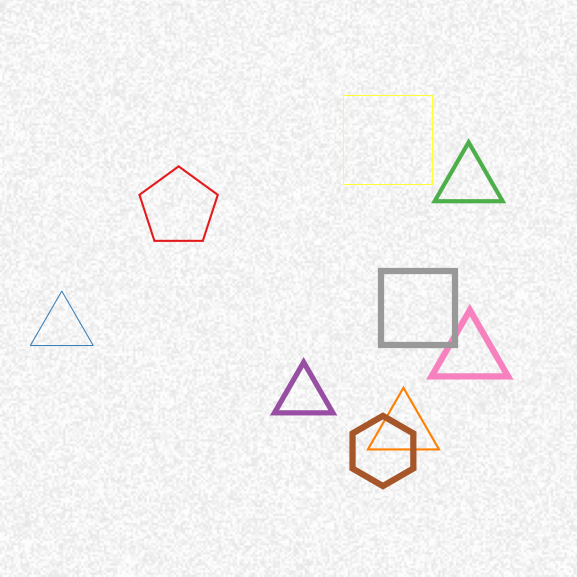[{"shape": "pentagon", "thickness": 1, "radius": 0.36, "center": [0.309, 0.64]}, {"shape": "triangle", "thickness": 0.5, "radius": 0.31, "center": [0.107, 0.432]}, {"shape": "triangle", "thickness": 2, "radius": 0.34, "center": [0.811, 0.685]}, {"shape": "triangle", "thickness": 2.5, "radius": 0.29, "center": [0.526, 0.313]}, {"shape": "triangle", "thickness": 1, "radius": 0.36, "center": [0.699, 0.256]}, {"shape": "square", "thickness": 0.5, "radius": 0.39, "center": [0.67, 0.758]}, {"shape": "hexagon", "thickness": 3, "radius": 0.3, "center": [0.663, 0.218]}, {"shape": "triangle", "thickness": 3, "radius": 0.38, "center": [0.814, 0.386]}, {"shape": "square", "thickness": 3, "radius": 0.32, "center": [0.724, 0.466]}]